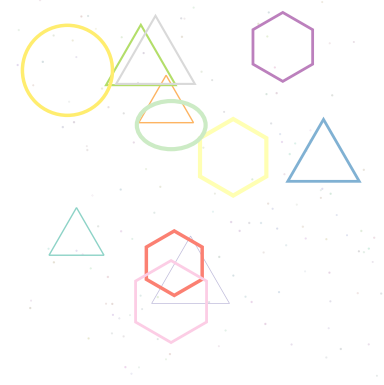[{"shape": "triangle", "thickness": 1, "radius": 0.41, "center": [0.199, 0.378]}, {"shape": "hexagon", "thickness": 3, "radius": 0.5, "center": [0.606, 0.591]}, {"shape": "triangle", "thickness": 0.5, "radius": 0.58, "center": [0.495, 0.27]}, {"shape": "hexagon", "thickness": 2.5, "radius": 0.42, "center": [0.453, 0.316]}, {"shape": "triangle", "thickness": 2, "radius": 0.54, "center": [0.84, 0.583]}, {"shape": "triangle", "thickness": 1, "radius": 0.41, "center": [0.431, 0.722]}, {"shape": "triangle", "thickness": 1.5, "radius": 0.52, "center": [0.366, 0.831]}, {"shape": "hexagon", "thickness": 2, "radius": 0.53, "center": [0.444, 0.217]}, {"shape": "triangle", "thickness": 1.5, "radius": 0.59, "center": [0.404, 0.841]}, {"shape": "hexagon", "thickness": 2, "radius": 0.45, "center": [0.735, 0.878]}, {"shape": "oval", "thickness": 3, "radius": 0.45, "center": [0.445, 0.675]}, {"shape": "circle", "thickness": 2.5, "radius": 0.58, "center": [0.175, 0.817]}]